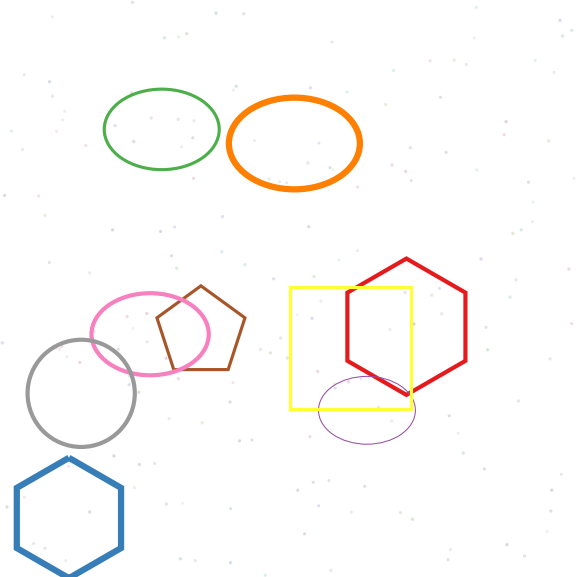[{"shape": "hexagon", "thickness": 2, "radius": 0.59, "center": [0.704, 0.433]}, {"shape": "hexagon", "thickness": 3, "radius": 0.52, "center": [0.119, 0.102]}, {"shape": "oval", "thickness": 1.5, "radius": 0.5, "center": [0.28, 0.775]}, {"shape": "oval", "thickness": 0.5, "radius": 0.42, "center": [0.635, 0.289]}, {"shape": "oval", "thickness": 3, "radius": 0.57, "center": [0.51, 0.751]}, {"shape": "square", "thickness": 1.5, "radius": 0.53, "center": [0.607, 0.396]}, {"shape": "pentagon", "thickness": 1.5, "radius": 0.4, "center": [0.348, 0.424]}, {"shape": "oval", "thickness": 2, "radius": 0.51, "center": [0.26, 0.42]}, {"shape": "circle", "thickness": 2, "radius": 0.46, "center": [0.141, 0.318]}]